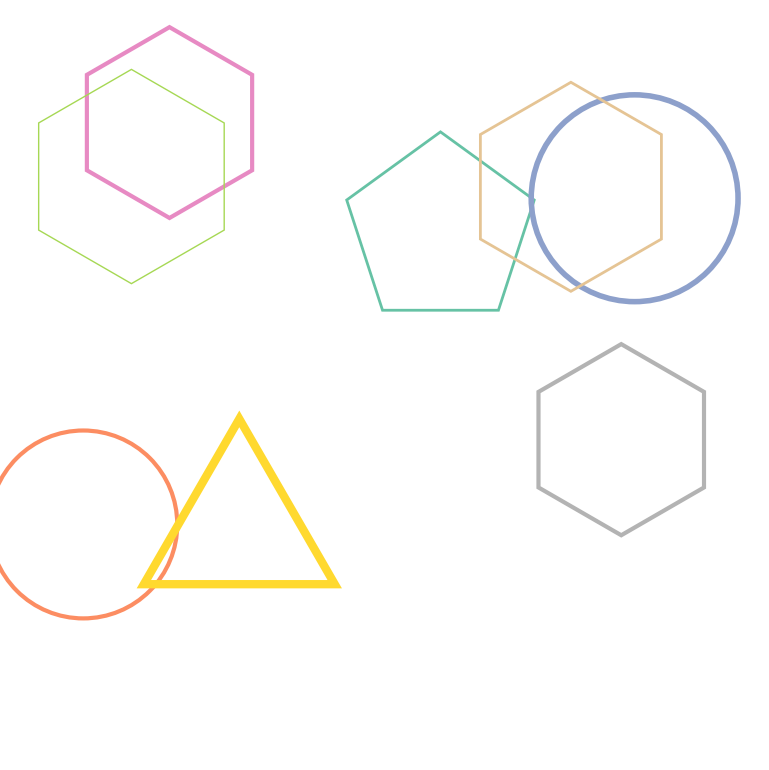[{"shape": "pentagon", "thickness": 1, "radius": 0.64, "center": [0.572, 0.701]}, {"shape": "circle", "thickness": 1.5, "radius": 0.61, "center": [0.108, 0.319]}, {"shape": "circle", "thickness": 2, "radius": 0.67, "center": [0.824, 0.743]}, {"shape": "hexagon", "thickness": 1.5, "radius": 0.62, "center": [0.22, 0.841]}, {"shape": "hexagon", "thickness": 0.5, "radius": 0.7, "center": [0.171, 0.771]}, {"shape": "triangle", "thickness": 3, "radius": 0.72, "center": [0.311, 0.313]}, {"shape": "hexagon", "thickness": 1, "radius": 0.68, "center": [0.741, 0.757]}, {"shape": "hexagon", "thickness": 1.5, "radius": 0.62, "center": [0.807, 0.429]}]